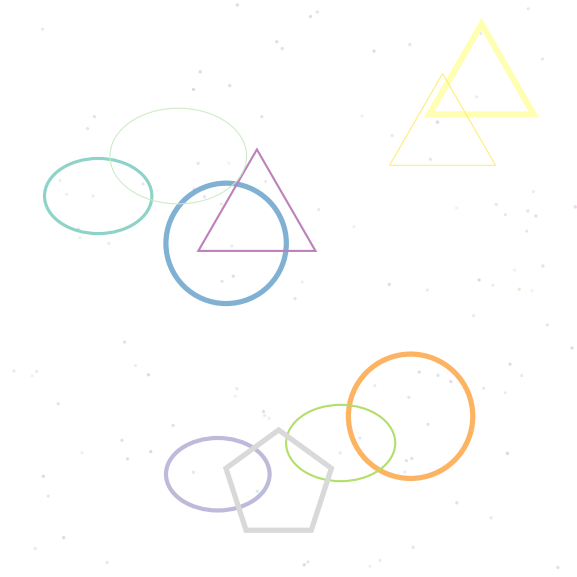[{"shape": "oval", "thickness": 1.5, "radius": 0.46, "center": [0.17, 0.66]}, {"shape": "triangle", "thickness": 3, "radius": 0.52, "center": [0.834, 0.853]}, {"shape": "oval", "thickness": 2, "radius": 0.45, "center": [0.377, 0.178]}, {"shape": "circle", "thickness": 2.5, "radius": 0.52, "center": [0.392, 0.578]}, {"shape": "circle", "thickness": 2.5, "radius": 0.54, "center": [0.711, 0.278]}, {"shape": "oval", "thickness": 1, "radius": 0.47, "center": [0.59, 0.232]}, {"shape": "pentagon", "thickness": 2.5, "radius": 0.48, "center": [0.483, 0.159]}, {"shape": "triangle", "thickness": 1, "radius": 0.59, "center": [0.445, 0.623]}, {"shape": "oval", "thickness": 0.5, "radius": 0.59, "center": [0.309, 0.729]}, {"shape": "triangle", "thickness": 0.5, "radius": 0.53, "center": [0.766, 0.766]}]